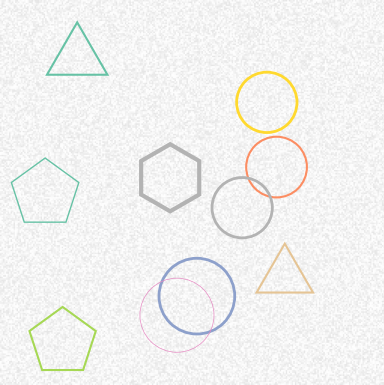[{"shape": "triangle", "thickness": 1.5, "radius": 0.45, "center": [0.201, 0.851]}, {"shape": "pentagon", "thickness": 1, "radius": 0.46, "center": [0.117, 0.497]}, {"shape": "circle", "thickness": 1.5, "radius": 0.39, "center": [0.718, 0.566]}, {"shape": "circle", "thickness": 2, "radius": 0.49, "center": [0.511, 0.231]}, {"shape": "circle", "thickness": 0.5, "radius": 0.48, "center": [0.46, 0.181]}, {"shape": "pentagon", "thickness": 1.5, "radius": 0.45, "center": [0.163, 0.112]}, {"shape": "circle", "thickness": 2, "radius": 0.39, "center": [0.693, 0.734]}, {"shape": "triangle", "thickness": 1.5, "radius": 0.42, "center": [0.74, 0.282]}, {"shape": "hexagon", "thickness": 3, "radius": 0.44, "center": [0.442, 0.538]}, {"shape": "circle", "thickness": 2, "radius": 0.39, "center": [0.629, 0.46]}]